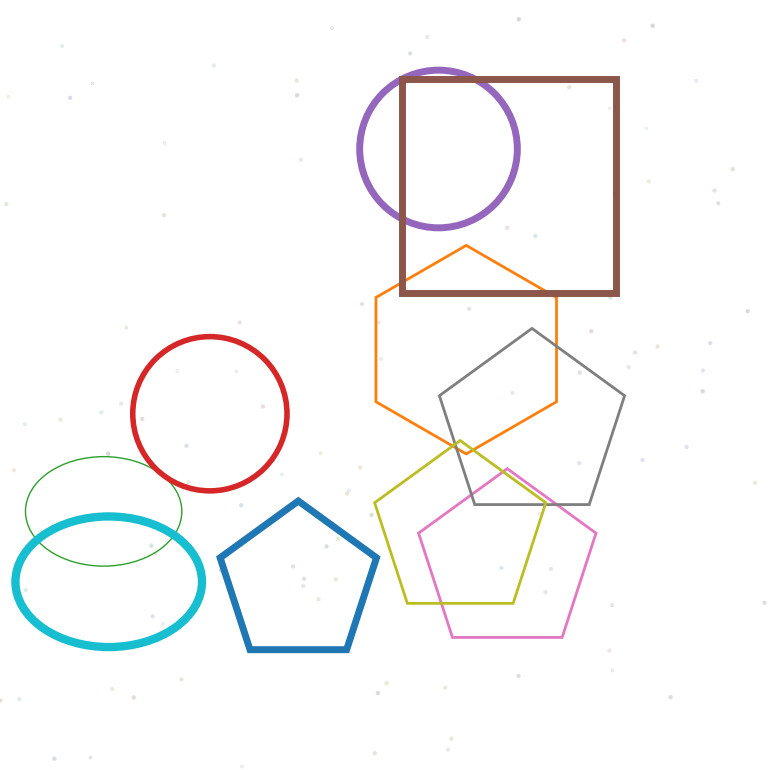[{"shape": "pentagon", "thickness": 2.5, "radius": 0.53, "center": [0.387, 0.243]}, {"shape": "hexagon", "thickness": 1, "radius": 0.68, "center": [0.605, 0.546]}, {"shape": "oval", "thickness": 0.5, "radius": 0.51, "center": [0.135, 0.336]}, {"shape": "circle", "thickness": 2, "radius": 0.5, "center": [0.273, 0.463]}, {"shape": "circle", "thickness": 2.5, "radius": 0.51, "center": [0.569, 0.807]}, {"shape": "square", "thickness": 2.5, "radius": 0.7, "center": [0.661, 0.759]}, {"shape": "pentagon", "thickness": 1, "radius": 0.61, "center": [0.659, 0.27]}, {"shape": "pentagon", "thickness": 1, "radius": 0.63, "center": [0.691, 0.447]}, {"shape": "pentagon", "thickness": 1, "radius": 0.58, "center": [0.598, 0.311]}, {"shape": "oval", "thickness": 3, "radius": 0.61, "center": [0.141, 0.244]}]